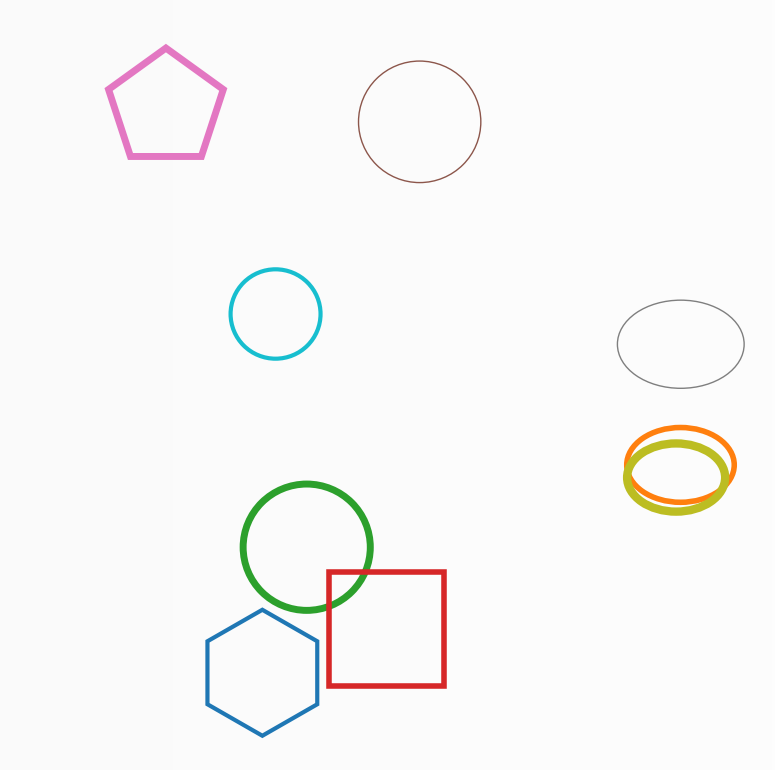[{"shape": "hexagon", "thickness": 1.5, "radius": 0.41, "center": [0.339, 0.126]}, {"shape": "oval", "thickness": 2, "radius": 0.35, "center": [0.878, 0.396]}, {"shape": "circle", "thickness": 2.5, "radius": 0.41, "center": [0.396, 0.289]}, {"shape": "square", "thickness": 2, "radius": 0.37, "center": [0.499, 0.183]}, {"shape": "circle", "thickness": 0.5, "radius": 0.39, "center": [0.542, 0.842]}, {"shape": "pentagon", "thickness": 2.5, "radius": 0.39, "center": [0.214, 0.86]}, {"shape": "oval", "thickness": 0.5, "radius": 0.41, "center": [0.878, 0.553]}, {"shape": "oval", "thickness": 3, "radius": 0.32, "center": [0.872, 0.38]}, {"shape": "circle", "thickness": 1.5, "radius": 0.29, "center": [0.356, 0.592]}]